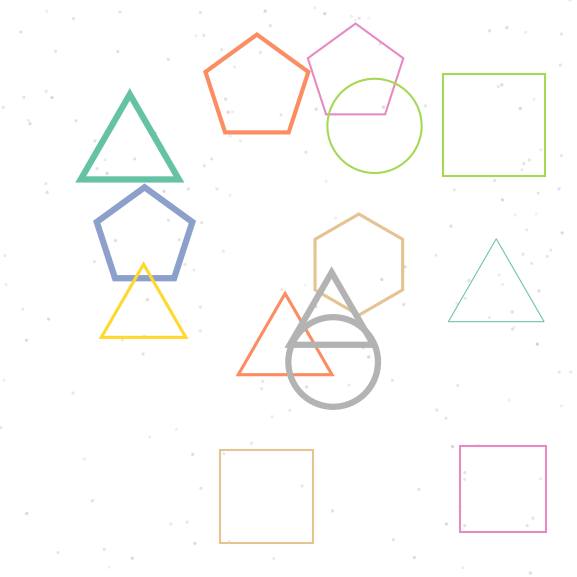[{"shape": "triangle", "thickness": 0.5, "radius": 0.48, "center": [0.859, 0.49]}, {"shape": "triangle", "thickness": 3, "radius": 0.49, "center": [0.225, 0.738]}, {"shape": "triangle", "thickness": 1.5, "radius": 0.47, "center": [0.494, 0.397]}, {"shape": "pentagon", "thickness": 2, "radius": 0.47, "center": [0.445, 0.846]}, {"shape": "pentagon", "thickness": 3, "radius": 0.44, "center": [0.25, 0.588]}, {"shape": "pentagon", "thickness": 1, "radius": 0.43, "center": [0.616, 0.871]}, {"shape": "square", "thickness": 1, "radius": 0.37, "center": [0.871, 0.153]}, {"shape": "square", "thickness": 1, "radius": 0.44, "center": [0.856, 0.783]}, {"shape": "circle", "thickness": 1, "radius": 0.41, "center": [0.649, 0.781]}, {"shape": "triangle", "thickness": 1.5, "radius": 0.42, "center": [0.249, 0.457]}, {"shape": "square", "thickness": 1, "radius": 0.4, "center": [0.461, 0.139]}, {"shape": "hexagon", "thickness": 1.5, "radius": 0.44, "center": [0.621, 0.541]}, {"shape": "circle", "thickness": 3, "radius": 0.39, "center": [0.577, 0.372]}, {"shape": "triangle", "thickness": 3, "radius": 0.42, "center": [0.574, 0.444]}]